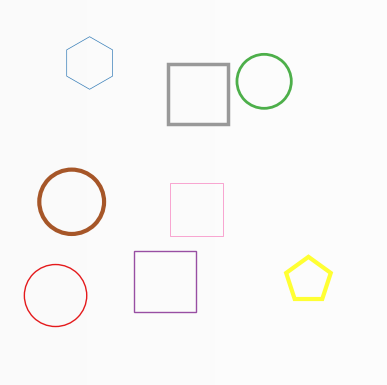[{"shape": "circle", "thickness": 1, "radius": 0.4, "center": [0.143, 0.232]}, {"shape": "hexagon", "thickness": 0.5, "radius": 0.34, "center": [0.231, 0.836]}, {"shape": "circle", "thickness": 2, "radius": 0.35, "center": [0.682, 0.789]}, {"shape": "square", "thickness": 1, "radius": 0.4, "center": [0.426, 0.269]}, {"shape": "pentagon", "thickness": 3, "radius": 0.3, "center": [0.796, 0.272]}, {"shape": "circle", "thickness": 3, "radius": 0.42, "center": [0.185, 0.476]}, {"shape": "square", "thickness": 0.5, "radius": 0.34, "center": [0.507, 0.456]}, {"shape": "square", "thickness": 2.5, "radius": 0.39, "center": [0.51, 0.755]}]